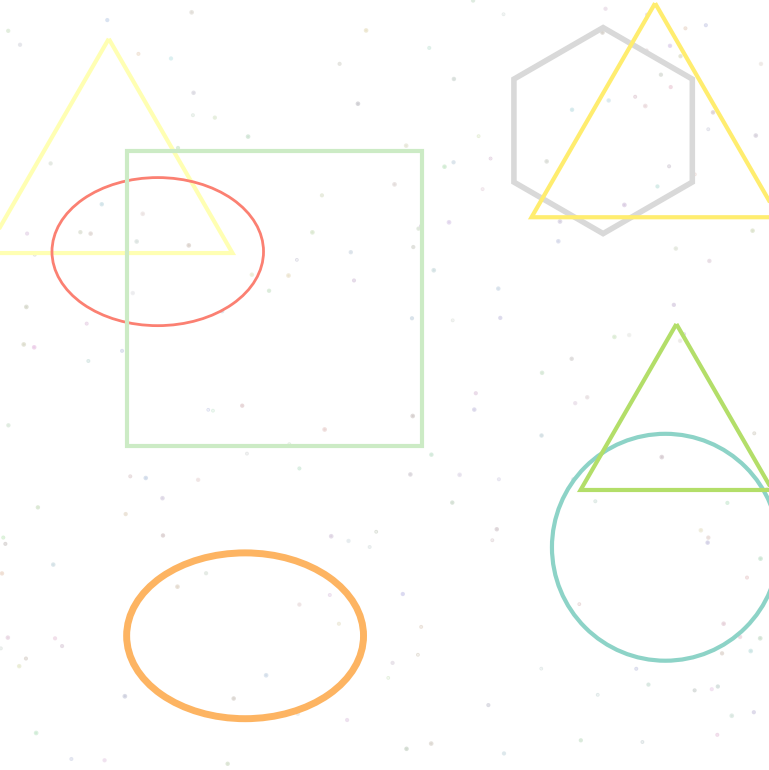[{"shape": "circle", "thickness": 1.5, "radius": 0.74, "center": [0.864, 0.289]}, {"shape": "triangle", "thickness": 1.5, "radius": 0.93, "center": [0.141, 0.764]}, {"shape": "oval", "thickness": 1, "radius": 0.69, "center": [0.205, 0.673]}, {"shape": "oval", "thickness": 2.5, "radius": 0.77, "center": [0.318, 0.174]}, {"shape": "triangle", "thickness": 1.5, "radius": 0.72, "center": [0.878, 0.435]}, {"shape": "hexagon", "thickness": 2, "radius": 0.67, "center": [0.783, 0.83]}, {"shape": "square", "thickness": 1.5, "radius": 0.96, "center": [0.357, 0.612]}, {"shape": "triangle", "thickness": 1.5, "radius": 0.93, "center": [0.851, 0.811]}]